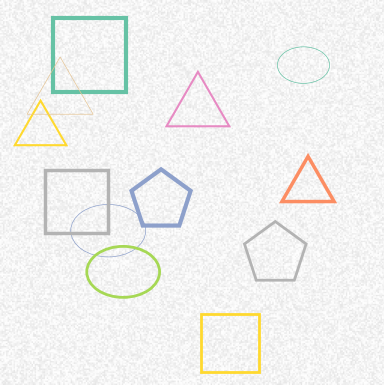[{"shape": "square", "thickness": 3, "radius": 0.48, "center": [0.232, 0.857]}, {"shape": "oval", "thickness": 0.5, "radius": 0.34, "center": [0.788, 0.831]}, {"shape": "triangle", "thickness": 2.5, "radius": 0.39, "center": [0.8, 0.516]}, {"shape": "oval", "thickness": 0.5, "radius": 0.49, "center": [0.281, 0.401]}, {"shape": "pentagon", "thickness": 3, "radius": 0.4, "center": [0.418, 0.479]}, {"shape": "triangle", "thickness": 1.5, "radius": 0.47, "center": [0.514, 0.719]}, {"shape": "oval", "thickness": 2, "radius": 0.47, "center": [0.32, 0.294]}, {"shape": "square", "thickness": 2, "radius": 0.38, "center": [0.598, 0.109]}, {"shape": "triangle", "thickness": 1.5, "radius": 0.39, "center": [0.105, 0.661]}, {"shape": "triangle", "thickness": 0.5, "radius": 0.5, "center": [0.156, 0.753]}, {"shape": "pentagon", "thickness": 2, "radius": 0.42, "center": [0.715, 0.34]}, {"shape": "square", "thickness": 2.5, "radius": 0.41, "center": [0.198, 0.476]}]